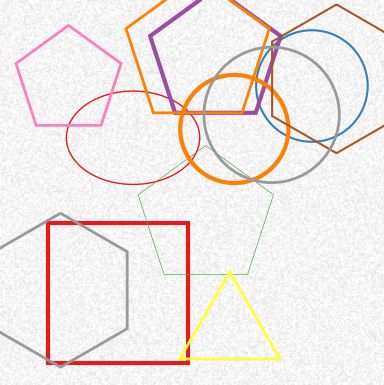[{"shape": "square", "thickness": 3, "radius": 0.91, "center": [0.307, 0.24]}, {"shape": "oval", "thickness": 1, "radius": 0.87, "center": [0.346, 0.642]}, {"shape": "circle", "thickness": 1.5, "radius": 0.72, "center": [0.81, 0.777]}, {"shape": "pentagon", "thickness": 0.5, "radius": 0.92, "center": [0.535, 0.437]}, {"shape": "pentagon", "thickness": 3, "radius": 0.89, "center": [0.559, 0.851]}, {"shape": "circle", "thickness": 3, "radius": 0.7, "center": [0.609, 0.665]}, {"shape": "pentagon", "thickness": 2, "radius": 0.98, "center": [0.514, 0.865]}, {"shape": "triangle", "thickness": 2, "radius": 0.75, "center": [0.597, 0.143]}, {"shape": "hexagon", "thickness": 1.5, "radius": 0.97, "center": [0.874, 0.795]}, {"shape": "pentagon", "thickness": 2, "radius": 0.72, "center": [0.178, 0.791]}, {"shape": "circle", "thickness": 2, "radius": 0.88, "center": [0.705, 0.702]}, {"shape": "hexagon", "thickness": 2, "radius": 1.0, "center": [0.157, 0.246]}]